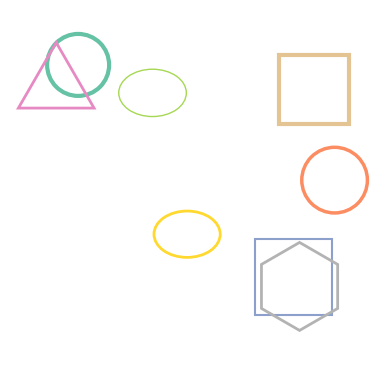[{"shape": "circle", "thickness": 3, "radius": 0.4, "center": [0.203, 0.831]}, {"shape": "circle", "thickness": 2.5, "radius": 0.43, "center": [0.869, 0.532]}, {"shape": "square", "thickness": 1.5, "radius": 0.5, "center": [0.762, 0.28]}, {"shape": "triangle", "thickness": 2, "radius": 0.57, "center": [0.146, 0.776]}, {"shape": "oval", "thickness": 1, "radius": 0.44, "center": [0.396, 0.759]}, {"shape": "oval", "thickness": 2, "radius": 0.43, "center": [0.486, 0.392]}, {"shape": "square", "thickness": 3, "radius": 0.45, "center": [0.816, 0.767]}, {"shape": "hexagon", "thickness": 2, "radius": 0.57, "center": [0.778, 0.256]}]